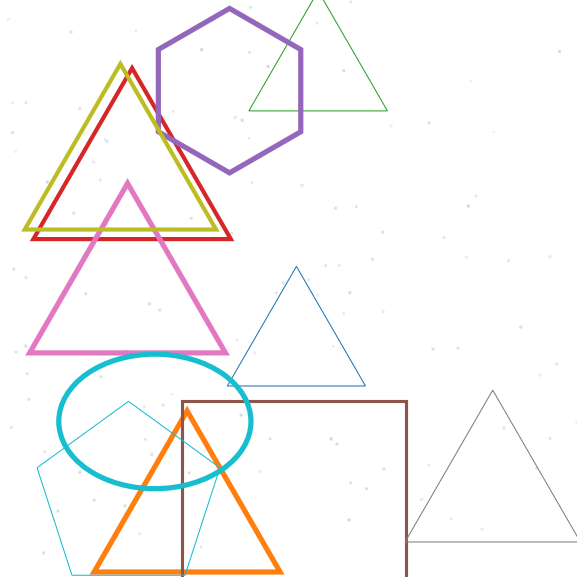[{"shape": "triangle", "thickness": 0.5, "radius": 0.69, "center": [0.513, 0.4]}, {"shape": "triangle", "thickness": 2.5, "radius": 0.93, "center": [0.324, 0.102]}, {"shape": "triangle", "thickness": 0.5, "radius": 0.69, "center": [0.551, 0.876]}, {"shape": "triangle", "thickness": 2, "radius": 0.99, "center": [0.229, 0.684]}, {"shape": "hexagon", "thickness": 2.5, "radius": 0.71, "center": [0.397, 0.842]}, {"shape": "square", "thickness": 1.5, "radius": 0.97, "center": [0.509, 0.111]}, {"shape": "triangle", "thickness": 2.5, "radius": 0.98, "center": [0.221, 0.486]}, {"shape": "triangle", "thickness": 0.5, "radius": 0.88, "center": [0.853, 0.148]}, {"shape": "triangle", "thickness": 2, "radius": 0.96, "center": [0.208, 0.697]}, {"shape": "pentagon", "thickness": 0.5, "radius": 0.83, "center": [0.223, 0.138]}, {"shape": "oval", "thickness": 2.5, "radius": 0.83, "center": [0.268, 0.269]}]